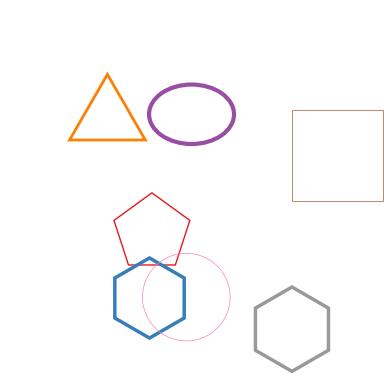[{"shape": "pentagon", "thickness": 1, "radius": 0.52, "center": [0.395, 0.396]}, {"shape": "hexagon", "thickness": 2.5, "radius": 0.52, "center": [0.388, 0.226]}, {"shape": "oval", "thickness": 3, "radius": 0.55, "center": [0.498, 0.703]}, {"shape": "triangle", "thickness": 2, "radius": 0.57, "center": [0.279, 0.693]}, {"shape": "square", "thickness": 0.5, "radius": 0.59, "center": [0.876, 0.596]}, {"shape": "circle", "thickness": 0.5, "radius": 0.57, "center": [0.484, 0.228]}, {"shape": "hexagon", "thickness": 2.5, "radius": 0.55, "center": [0.758, 0.145]}]